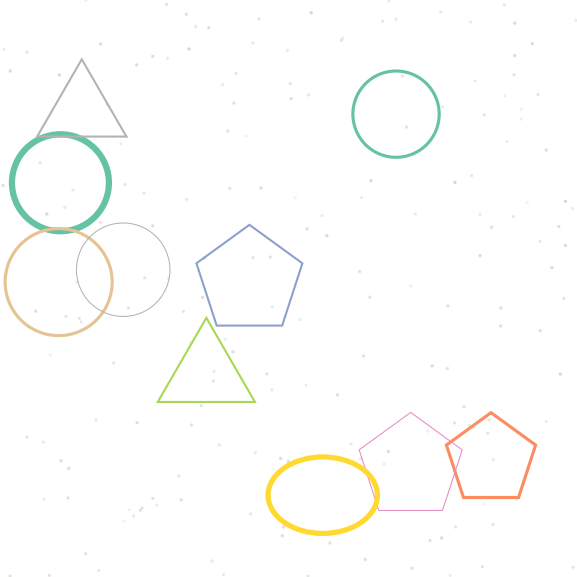[{"shape": "circle", "thickness": 1.5, "radius": 0.37, "center": [0.686, 0.801]}, {"shape": "circle", "thickness": 3, "radius": 0.42, "center": [0.105, 0.683]}, {"shape": "pentagon", "thickness": 1.5, "radius": 0.41, "center": [0.85, 0.203]}, {"shape": "pentagon", "thickness": 1, "radius": 0.48, "center": [0.432, 0.513]}, {"shape": "pentagon", "thickness": 0.5, "radius": 0.47, "center": [0.711, 0.191]}, {"shape": "triangle", "thickness": 1, "radius": 0.49, "center": [0.357, 0.352]}, {"shape": "oval", "thickness": 2.5, "radius": 0.47, "center": [0.559, 0.142]}, {"shape": "circle", "thickness": 1.5, "radius": 0.46, "center": [0.102, 0.511]}, {"shape": "circle", "thickness": 0.5, "radius": 0.4, "center": [0.213, 0.532]}, {"shape": "triangle", "thickness": 1, "radius": 0.45, "center": [0.142, 0.807]}]